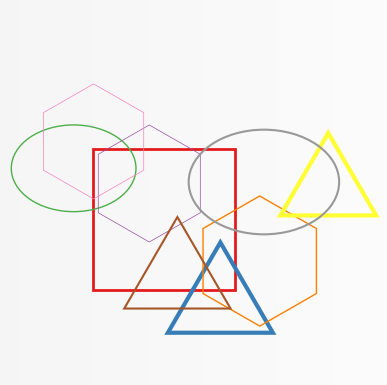[{"shape": "square", "thickness": 2, "radius": 0.92, "center": [0.423, 0.43]}, {"shape": "triangle", "thickness": 3, "radius": 0.78, "center": [0.569, 0.214]}, {"shape": "oval", "thickness": 1, "radius": 0.8, "center": [0.19, 0.563]}, {"shape": "hexagon", "thickness": 0.5, "radius": 0.76, "center": [0.385, 0.523]}, {"shape": "hexagon", "thickness": 1, "radius": 0.84, "center": [0.67, 0.322]}, {"shape": "triangle", "thickness": 3, "radius": 0.71, "center": [0.847, 0.512]}, {"shape": "triangle", "thickness": 1.5, "radius": 0.79, "center": [0.458, 0.278]}, {"shape": "hexagon", "thickness": 0.5, "radius": 0.75, "center": [0.242, 0.633]}, {"shape": "oval", "thickness": 1.5, "radius": 0.97, "center": [0.681, 0.527]}]